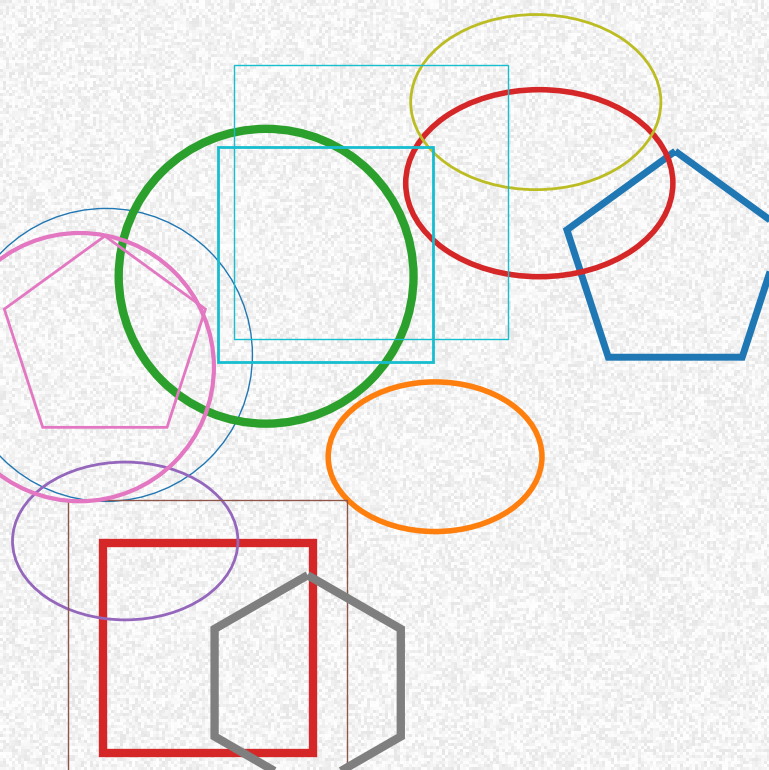[{"shape": "pentagon", "thickness": 2.5, "radius": 0.74, "center": [0.877, 0.656]}, {"shape": "circle", "thickness": 0.5, "radius": 0.95, "center": [0.138, 0.539]}, {"shape": "oval", "thickness": 2, "radius": 0.69, "center": [0.565, 0.407]}, {"shape": "circle", "thickness": 3, "radius": 0.96, "center": [0.346, 0.641]}, {"shape": "oval", "thickness": 2, "radius": 0.87, "center": [0.7, 0.762]}, {"shape": "square", "thickness": 3, "radius": 0.68, "center": [0.271, 0.159]}, {"shape": "oval", "thickness": 1, "radius": 0.73, "center": [0.163, 0.297]}, {"shape": "square", "thickness": 0.5, "radius": 0.91, "center": [0.269, 0.17]}, {"shape": "pentagon", "thickness": 1, "radius": 0.69, "center": [0.136, 0.556]}, {"shape": "circle", "thickness": 1.5, "radius": 0.87, "center": [0.104, 0.523]}, {"shape": "hexagon", "thickness": 3, "radius": 0.7, "center": [0.4, 0.113]}, {"shape": "oval", "thickness": 1, "radius": 0.81, "center": [0.696, 0.867]}, {"shape": "square", "thickness": 1, "radius": 0.7, "center": [0.423, 0.67]}, {"shape": "square", "thickness": 0.5, "radius": 0.89, "center": [0.482, 0.738]}]